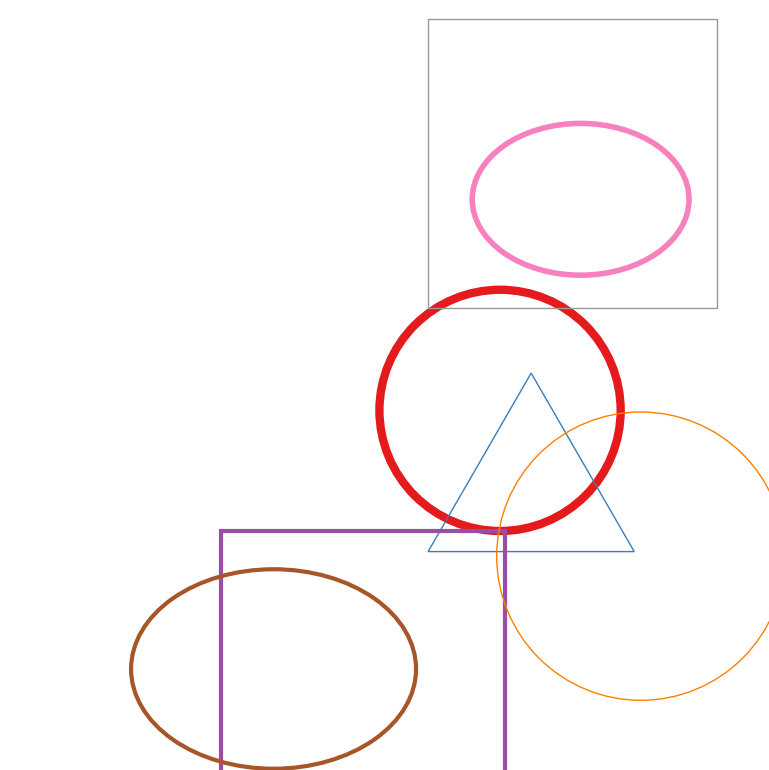[{"shape": "circle", "thickness": 3, "radius": 0.78, "center": [0.649, 0.467]}, {"shape": "triangle", "thickness": 0.5, "radius": 0.77, "center": [0.69, 0.361]}, {"shape": "square", "thickness": 1.5, "radius": 0.92, "center": [0.471, 0.126]}, {"shape": "circle", "thickness": 0.5, "radius": 0.94, "center": [0.832, 0.278]}, {"shape": "oval", "thickness": 1.5, "radius": 0.93, "center": [0.355, 0.131]}, {"shape": "oval", "thickness": 2, "radius": 0.7, "center": [0.754, 0.741]}, {"shape": "square", "thickness": 0.5, "radius": 0.94, "center": [0.744, 0.788]}]